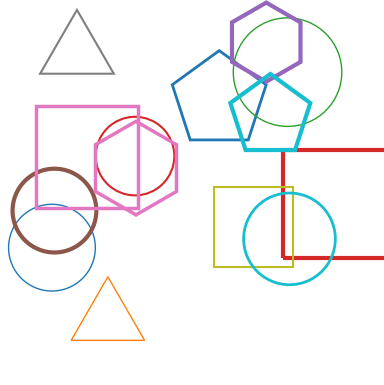[{"shape": "circle", "thickness": 1, "radius": 0.56, "center": [0.135, 0.357]}, {"shape": "pentagon", "thickness": 2, "radius": 0.64, "center": [0.569, 0.74]}, {"shape": "triangle", "thickness": 1, "radius": 0.55, "center": [0.28, 0.171]}, {"shape": "circle", "thickness": 1, "radius": 0.7, "center": [0.747, 0.813]}, {"shape": "circle", "thickness": 1.5, "radius": 0.51, "center": [0.351, 0.595]}, {"shape": "square", "thickness": 3, "radius": 0.7, "center": [0.874, 0.471]}, {"shape": "hexagon", "thickness": 3, "radius": 0.51, "center": [0.692, 0.891]}, {"shape": "circle", "thickness": 3, "radius": 0.54, "center": [0.141, 0.453]}, {"shape": "hexagon", "thickness": 2.5, "radius": 0.61, "center": [0.353, 0.563]}, {"shape": "square", "thickness": 2.5, "radius": 0.66, "center": [0.226, 0.592]}, {"shape": "triangle", "thickness": 1.5, "radius": 0.55, "center": [0.2, 0.864]}, {"shape": "square", "thickness": 1.5, "radius": 0.52, "center": [0.658, 0.411]}, {"shape": "pentagon", "thickness": 3, "radius": 0.55, "center": [0.702, 0.699]}, {"shape": "circle", "thickness": 2, "radius": 0.6, "center": [0.752, 0.38]}]